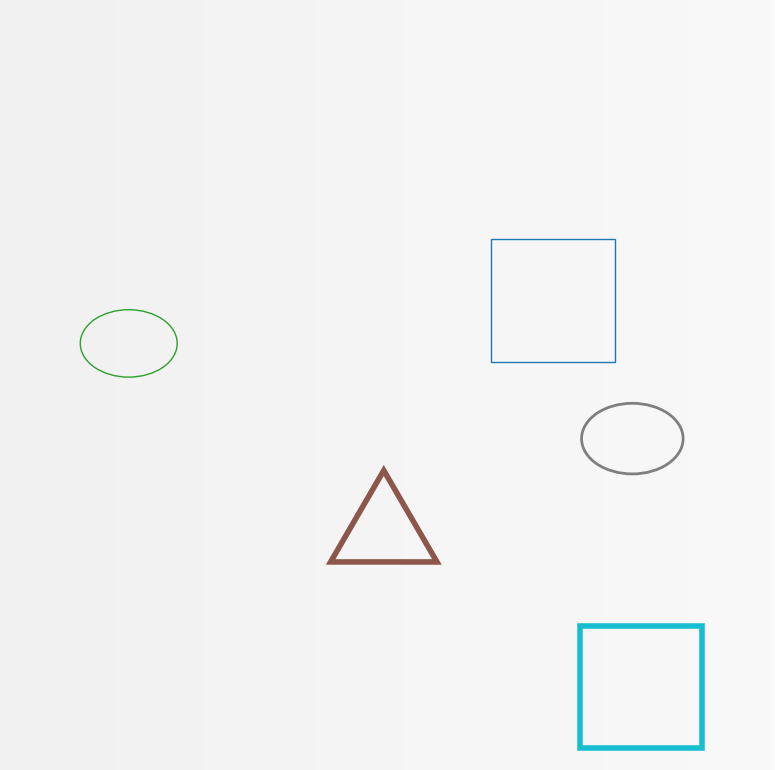[{"shape": "square", "thickness": 0.5, "radius": 0.4, "center": [0.713, 0.61]}, {"shape": "oval", "thickness": 0.5, "radius": 0.31, "center": [0.166, 0.554]}, {"shape": "triangle", "thickness": 2, "radius": 0.4, "center": [0.495, 0.31]}, {"shape": "oval", "thickness": 1, "radius": 0.33, "center": [0.816, 0.43]}, {"shape": "square", "thickness": 2, "radius": 0.39, "center": [0.828, 0.108]}]